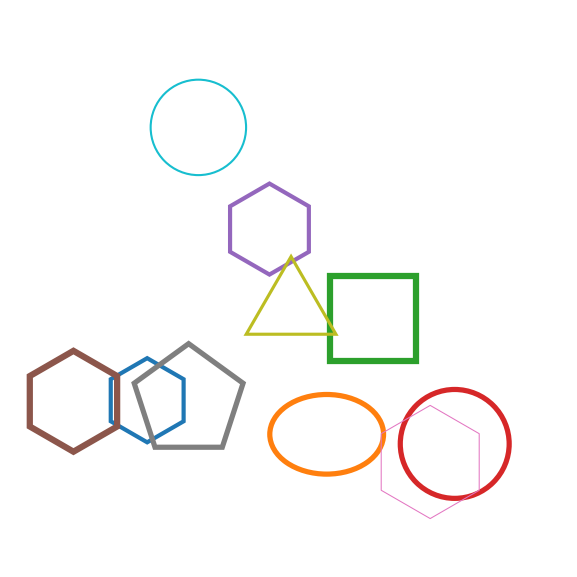[{"shape": "hexagon", "thickness": 2, "radius": 0.36, "center": [0.255, 0.306]}, {"shape": "oval", "thickness": 2.5, "radius": 0.49, "center": [0.566, 0.247]}, {"shape": "square", "thickness": 3, "radius": 0.37, "center": [0.646, 0.448]}, {"shape": "circle", "thickness": 2.5, "radius": 0.47, "center": [0.787, 0.23]}, {"shape": "hexagon", "thickness": 2, "radius": 0.39, "center": [0.467, 0.602]}, {"shape": "hexagon", "thickness": 3, "radius": 0.44, "center": [0.127, 0.304]}, {"shape": "hexagon", "thickness": 0.5, "radius": 0.49, "center": [0.745, 0.199]}, {"shape": "pentagon", "thickness": 2.5, "radius": 0.5, "center": [0.327, 0.305]}, {"shape": "triangle", "thickness": 1.5, "radius": 0.45, "center": [0.504, 0.465]}, {"shape": "circle", "thickness": 1, "radius": 0.41, "center": [0.343, 0.779]}]